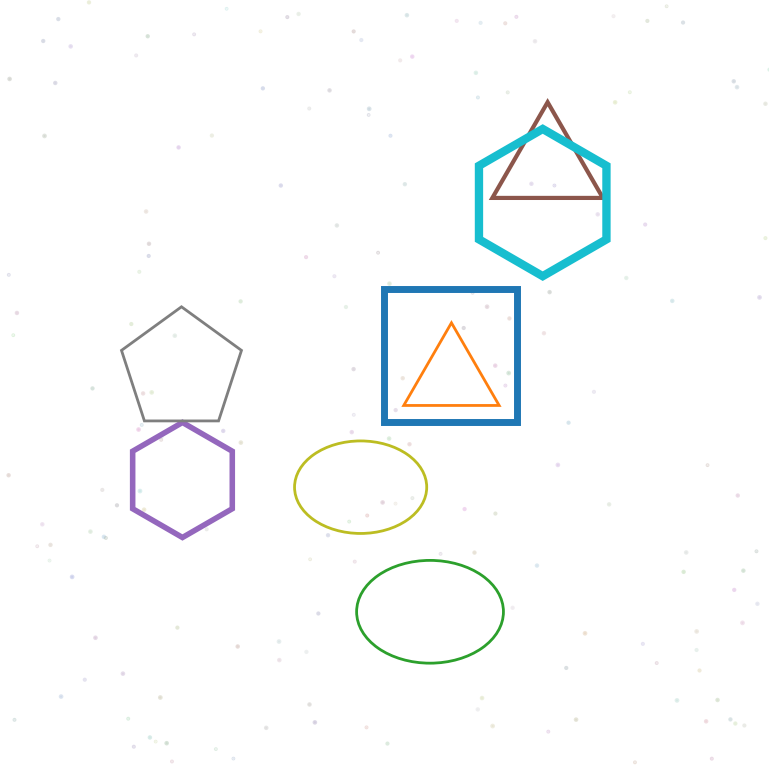[{"shape": "square", "thickness": 2.5, "radius": 0.43, "center": [0.585, 0.538]}, {"shape": "triangle", "thickness": 1, "radius": 0.36, "center": [0.586, 0.509]}, {"shape": "oval", "thickness": 1, "radius": 0.48, "center": [0.558, 0.205]}, {"shape": "hexagon", "thickness": 2, "radius": 0.37, "center": [0.237, 0.377]}, {"shape": "triangle", "thickness": 1.5, "radius": 0.41, "center": [0.711, 0.784]}, {"shape": "pentagon", "thickness": 1, "radius": 0.41, "center": [0.236, 0.52]}, {"shape": "oval", "thickness": 1, "radius": 0.43, "center": [0.468, 0.367]}, {"shape": "hexagon", "thickness": 3, "radius": 0.48, "center": [0.705, 0.737]}]